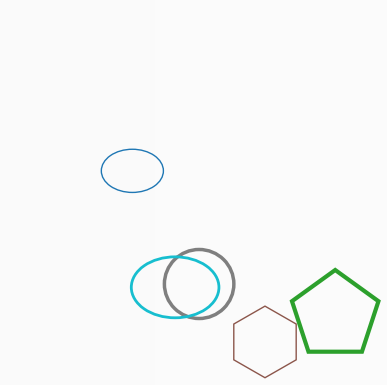[{"shape": "oval", "thickness": 1, "radius": 0.4, "center": [0.342, 0.556]}, {"shape": "pentagon", "thickness": 3, "radius": 0.59, "center": [0.865, 0.181]}, {"shape": "hexagon", "thickness": 1, "radius": 0.46, "center": [0.684, 0.112]}, {"shape": "circle", "thickness": 2.5, "radius": 0.45, "center": [0.514, 0.262]}, {"shape": "oval", "thickness": 2, "radius": 0.57, "center": [0.452, 0.254]}]